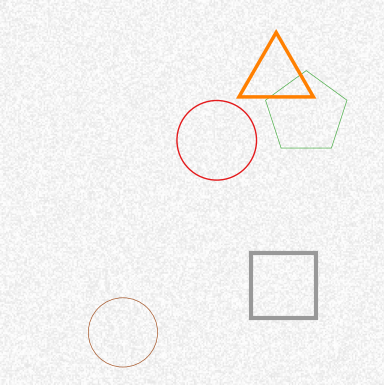[{"shape": "circle", "thickness": 1, "radius": 0.52, "center": [0.563, 0.636]}, {"shape": "pentagon", "thickness": 0.5, "radius": 0.56, "center": [0.795, 0.705]}, {"shape": "triangle", "thickness": 2.5, "radius": 0.56, "center": [0.717, 0.804]}, {"shape": "circle", "thickness": 0.5, "radius": 0.45, "center": [0.319, 0.137]}, {"shape": "square", "thickness": 3, "radius": 0.42, "center": [0.737, 0.258]}]